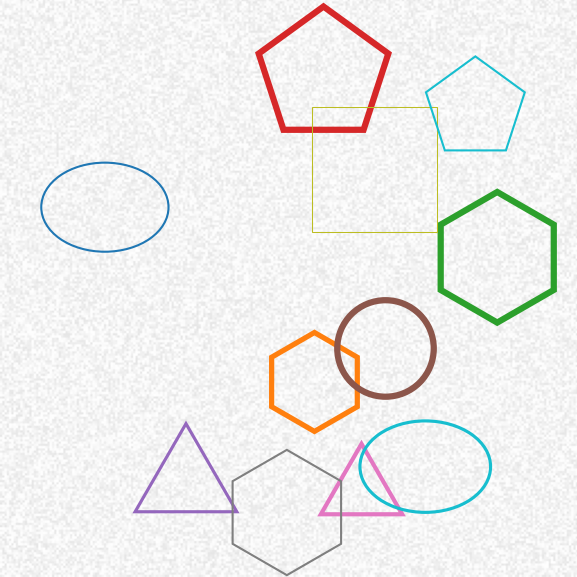[{"shape": "oval", "thickness": 1, "radius": 0.55, "center": [0.182, 0.64]}, {"shape": "hexagon", "thickness": 2.5, "radius": 0.43, "center": [0.545, 0.338]}, {"shape": "hexagon", "thickness": 3, "radius": 0.57, "center": [0.861, 0.554]}, {"shape": "pentagon", "thickness": 3, "radius": 0.59, "center": [0.56, 0.87]}, {"shape": "triangle", "thickness": 1.5, "radius": 0.51, "center": [0.322, 0.164]}, {"shape": "circle", "thickness": 3, "radius": 0.42, "center": [0.668, 0.396]}, {"shape": "triangle", "thickness": 2, "radius": 0.41, "center": [0.626, 0.149]}, {"shape": "hexagon", "thickness": 1, "radius": 0.54, "center": [0.497, 0.112]}, {"shape": "square", "thickness": 0.5, "radius": 0.54, "center": [0.649, 0.705]}, {"shape": "oval", "thickness": 1.5, "radius": 0.57, "center": [0.736, 0.191]}, {"shape": "pentagon", "thickness": 1, "radius": 0.45, "center": [0.823, 0.811]}]